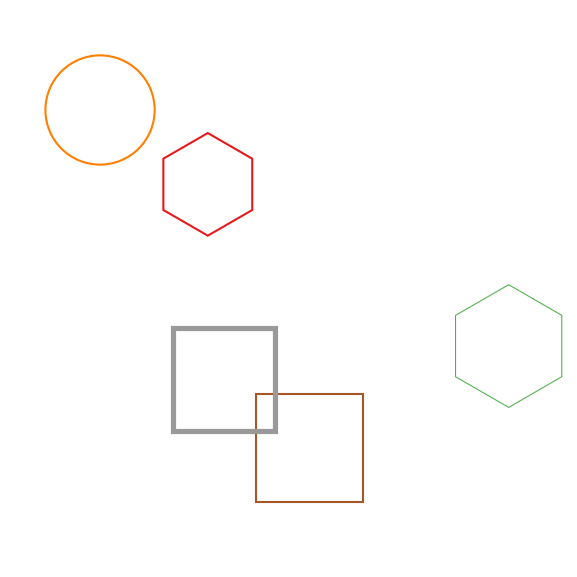[{"shape": "hexagon", "thickness": 1, "radius": 0.44, "center": [0.36, 0.68]}, {"shape": "hexagon", "thickness": 0.5, "radius": 0.53, "center": [0.881, 0.4]}, {"shape": "circle", "thickness": 1, "radius": 0.47, "center": [0.173, 0.809]}, {"shape": "square", "thickness": 1, "radius": 0.47, "center": [0.536, 0.223]}, {"shape": "square", "thickness": 2.5, "radius": 0.44, "center": [0.388, 0.342]}]